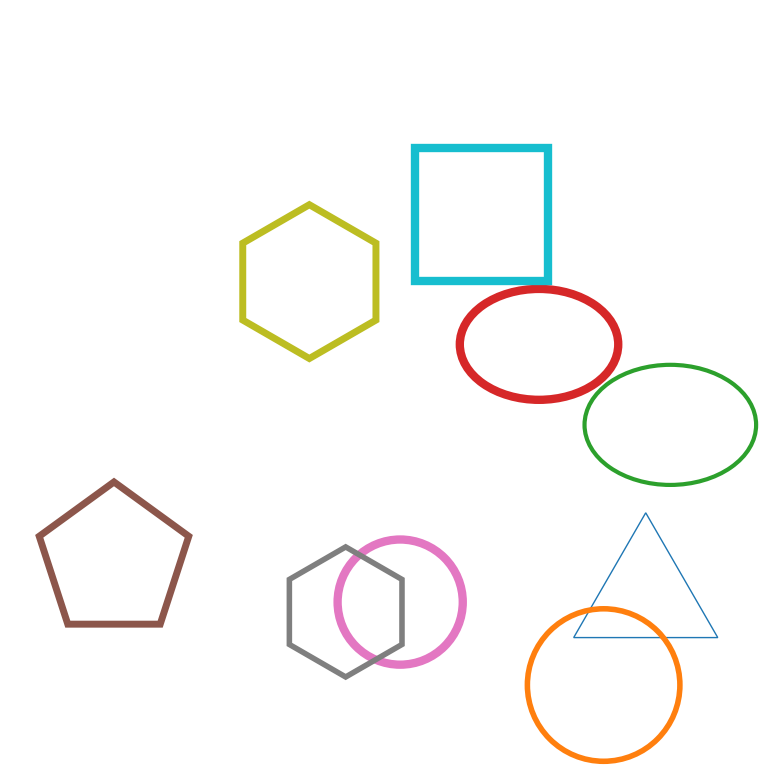[{"shape": "triangle", "thickness": 0.5, "radius": 0.54, "center": [0.839, 0.226]}, {"shape": "circle", "thickness": 2, "radius": 0.5, "center": [0.784, 0.11]}, {"shape": "oval", "thickness": 1.5, "radius": 0.56, "center": [0.871, 0.448]}, {"shape": "oval", "thickness": 3, "radius": 0.51, "center": [0.7, 0.553]}, {"shape": "pentagon", "thickness": 2.5, "radius": 0.51, "center": [0.148, 0.272]}, {"shape": "circle", "thickness": 3, "radius": 0.41, "center": [0.52, 0.218]}, {"shape": "hexagon", "thickness": 2, "radius": 0.42, "center": [0.449, 0.205]}, {"shape": "hexagon", "thickness": 2.5, "radius": 0.5, "center": [0.402, 0.634]}, {"shape": "square", "thickness": 3, "radius": 0.43, "center": [0.625, 0.721]}]